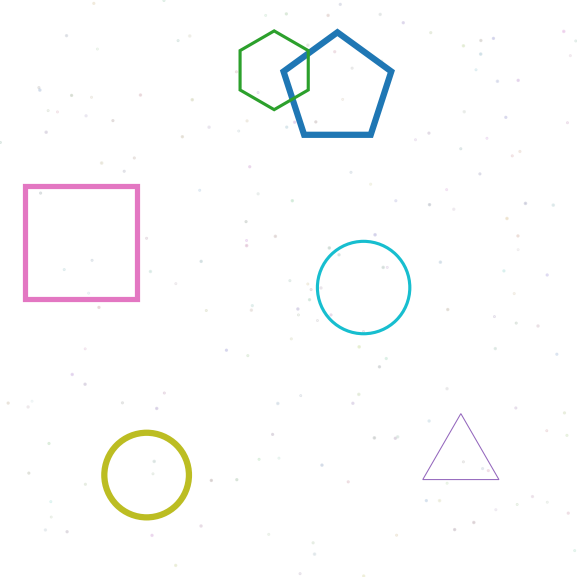[{"shape": "pentagon", "thickness": 3, "radius": 0.49, "center": [0.584, 0.845]}, {"shape": "hexagon", "thickness": 1.5, "radius": 0.34, "center": [0.475, 0.877]}, {"shape": "triangle", "thickness": 0.5, "radius": 0.38, "center": [0.798, 0.207]}, {"shape": "square", "thickness": 2.5, "radius": 0.49, "center": [0.14, 0.579]}, {"shape": "circle", "thickness": 3, "radius": 0.37, "center": [0.254, 0.177]}, {"shape": "circle", "thickness": 1.5, "radius": 0.4, "center": [0.63, 0.501]}]